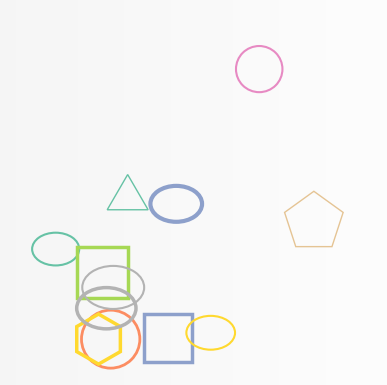[{"shape": "triangle", "thickness": 1, "radius": 0.3, "center": [0.329, 0.486]}, {"shape": "oval", "thickness": 1.5, "radius": 0.3, "center": [0.144, 0.353]}, {"shape": "circle", "thickness": 2, "radius": 0.38, "center": [0.286, 0.119]}, {"shape": "oval", "thickness": 3, "radius": 0.33, "center": [0.455, 0.471]}, {"shape": "square", "thickness": 2.5, "radius": 0.32, "center": [0.433, 0.122]}, {"shape": "circle", "thickness": 1.5, "radius": 0.3, "center": [0.669, 0.821]}, {"shape": "square", "thickness": 2.5, "radius": 0.33, "center": [0.265, 0.292]}, {"shape": "hexagon", "thickness": 2.5, "radius": 0.32, "center": [0.254, 0.119]}, {"shape": "oval", "thickness": 1.5, "radius": 0.31, "center": [0.544, 0.136]}, {"shape": "pentagon", "thickness": 1, "radius": 0.4, "center": [0.81, 0.424]}, {"shape": "oval", "thickness": 1.5, "radius": 0.4, "center": [0.292, 0.253]}, {"shape": "oval", "thickness": 2.5, "radius": 0.38, "center": [0.274, 0.199]}]